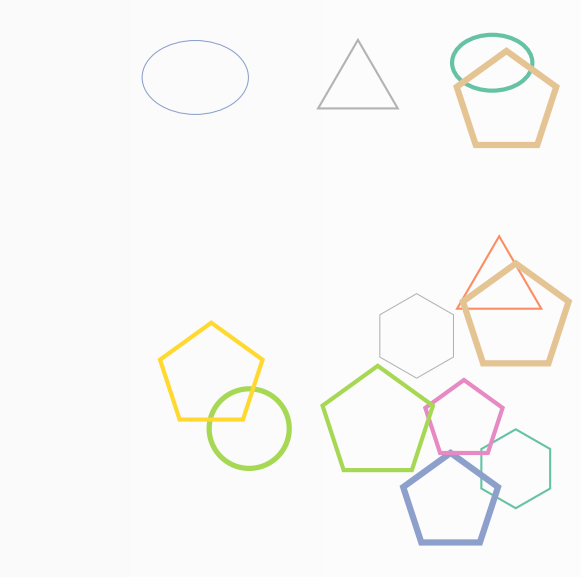[{"shape": "oval", "thickness": 2, "radius": 0.35, "center": [0.847, 0.891]}, {"shape": "hexagon", "thickness": 1, "radius": 0.34, "center": [0.887, 0.187]}, {"shape": "triangle", "thickness": 1, "radius": 0.42, "center": [0.859, 0.506]}, {"shape": "pentagon", "thickness": 3, "radius": 0.43, "center": [0.775, 0.129]}, {"shape": "oval", "thickness": 0.5, "radius": 0.46, "center": [0.336, 0.865]}, {"shape": "pentagon", "thickness": 2, "radius": 0.35, "center": [0.798, 0.271]}, {"shape": "circle", "thickness": 2.5, "radius": 0.34, "center": [0.429, 0.257]}, {"shape": "pentagon", "thickness": 2, "radius": 0.5, "center": [0.65, 0.266]}, {"shape": "pentagon", "thickness": 2, "radius": 0.46, "center": [0.364, 0.348]}, {"shape": "pentagon", "thickness": 3, "radius": 0.45, "center": [0.871, 0.821]}, {"shape": "pentagon", "thickness": 3, "radius": 0.48, "center": [0.887, 0.447]}, {"shape": "triangle", "thickness": 1, "radius": 0.4, "center": [0.616, 0.851]}, {"shape": "hexagon", "thickness": 0.5, "radius": 0.37, "center": [0.717, 0.417]}]